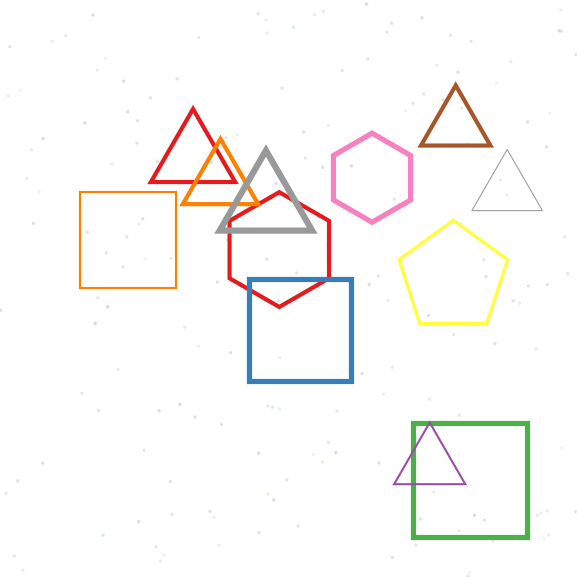[{"shape": "hexagon", "thickness": 2, "radius": 0.5, "center": [0.484, 0.567]}, {"shape": "triangle", "thickness": 2, "radius": 0.42, "center": [0.334, 0.726]}, {"shape": "square", "thickness": 2.5, "radius": 0.44, "center": [0.519, 0.428]}, {"shape": "square", "thickness": 2.5, "radius": 0.49, "center": [0.814, 0.169]}, {"shape": "triangle", "thickness": 1, "radius": 0.36, "center": [0.744, 0.196]}, {"shape": "triangle", "thickness": 2, "radius": 0.38, "center": [0.382, 0.683]}, {"shape": "square", "thickness": 1, "radius": 0.42, "center": [0.222, 0.584]}, {"shape": "pentagon", "thickness": 1.5, "radius": 0.49, "center": [0.785, 0.519]}, {"shape": "triangle", "thickness": 2, "radius": 0.35, "center": [0.789, 0.782]}, {"shape": "hexagon", "thickness": 2.5, "radius": 0.39, "center": [0.644, 0.691]}, {"shape": "triangle", "thickness": 3, "radius": 0.46, "center": [0.46, 0.646]}, {"shape": "triangle", "thickness": 0.5, "radius": 0.35, "center": [0.878, 0.67]}]